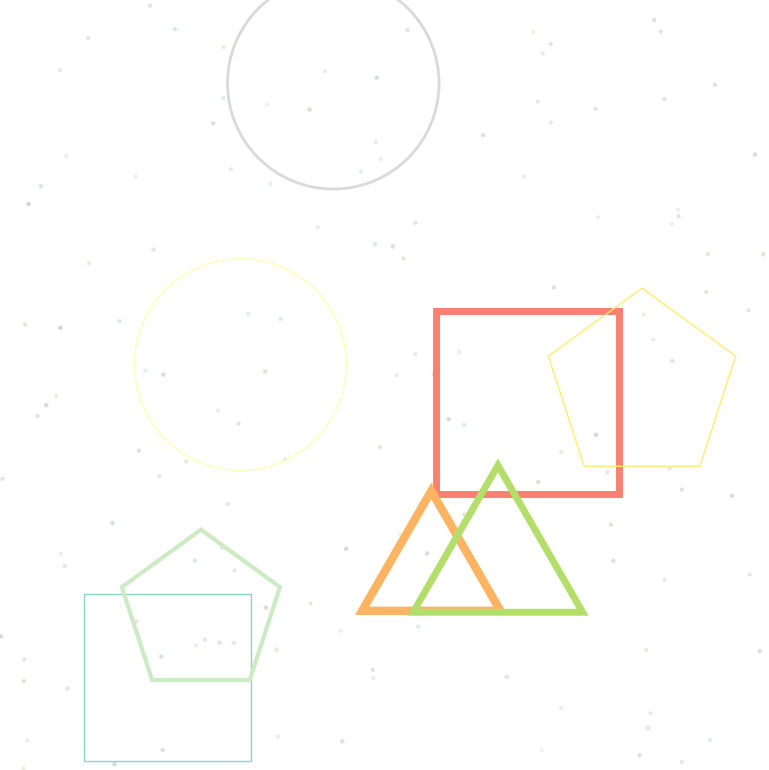[{"shape": "square", "thickness": 0.5, "radius": 0.54, "center": [0.217, 0.12]}, {"shape": "circle", "thickness": 0.5, "radius": 0.69, "center": [0.312, 0.527]}, {"shape": "square", "thickness": 2.5, "radius": 0.59, "center": [0.685, 0.478]}, {"shape": "triangle", "thickness": 3, "radius": 0.52, "center": [0.56, 0.259]}, {"shape": "triangle", "thickness": 2.5, "radius": 0.64, "center": [0.647, 0.268]}, {"shape": "circle", "thickness": 1, "radius": 0.69, "center": [0.433, 0.892]}, {"shape": "pentagon", "thickness": 1.5, "radius": 0.54, "center": [0.261, 0.204]}, {"shape": "pentagon", "thickness": 0.5, "radius": 0.64, "center": [0.834, 0.498]}]